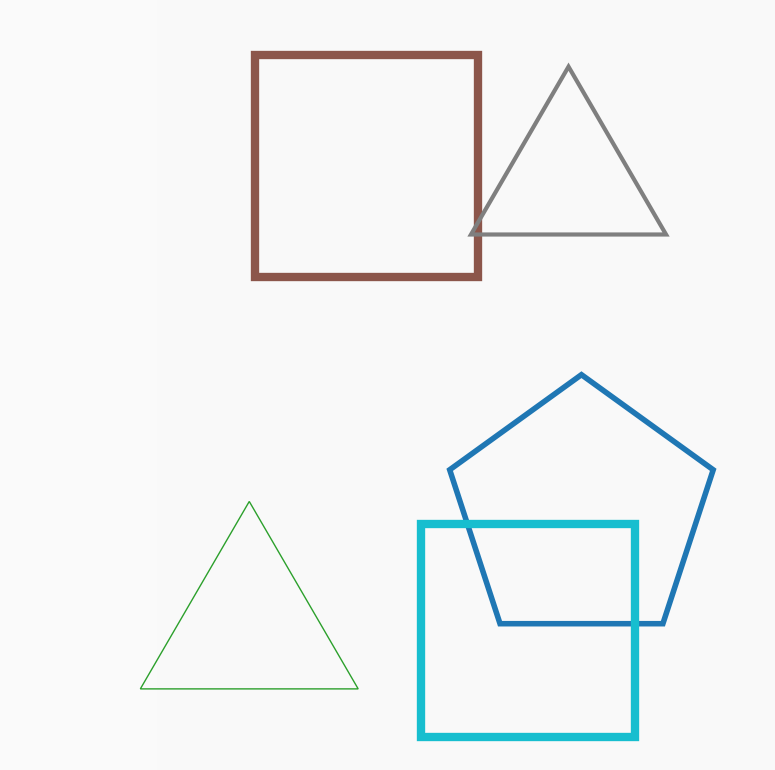[{"shape": "pentagon", "thickness": 2, "radius": 0.89, "center": [0.75, 0.335]}, {"shape": "triangle", "thickness": 0.5, "radius": 0.81, "center": [0.322, 0.186]}, {"shape": "square", "thickness": 3, "radius": 0.72, "center": [0.473, 0.785]}, {"shape": "triangle", "thickness": 1.5, "radius": 0.73, "center": [0.734, 0.768]}, {"shape": "square", "thickness": 3, "radius": 0.69, "center": [0.681, 0.181]}]